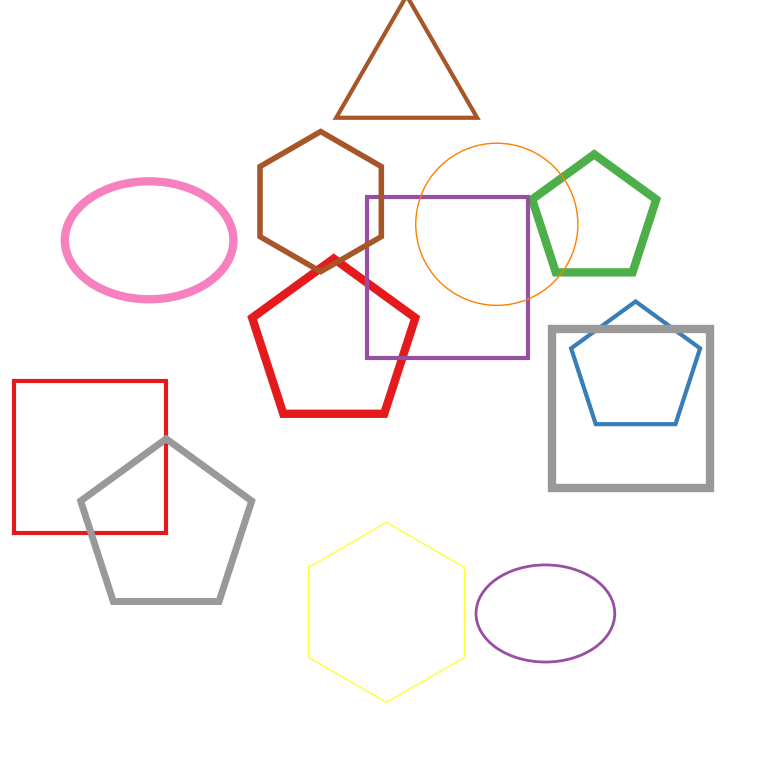[{"shape": "pentagon", "thickness": 3, "radius": 0.56, "center": [0.433, 0.553]}, {"shape": "square", "thickness": 1.5, "radius": 0.49, "center": [0.117, 0.407]}, {"shape": "pentagon", "thickness": 1.5, "radius": 0.44, "center": [0.825, 0.52]}, {"shape": "pentagon", "thickness": 3, "radius": 0.42, "center": [0.772, 0.715]}, {"shape": "oval", "thickness": 1, "radius": 0.45, "center": [0.708, 0.203]}, {"shape": "square", "thickness": 1.5, "radius": 0.52, "center": [0.581, 0.64]}, {"shape": "circle", "thickness": 0.5, "radius": 0.53, "center": [0.645, 0.709]}, {"shape": "hexagon", "thickness": 0.5, "radius": 0.58, "center": [0.502, 0.205]}, {"shape": "triangle", "thickness": 1.5, "radius": 0.53, "center": [0.528, 0.9]}, {"shape": "hexagon", "thickness": 2, "radius": 0.45, "center": [0.416, 0.738]}, {"shape": "oval", "thickness": 3, "radius": 0.55, "center": [0.194, 0.688]}, {"shape": "square", "thickness": 3, "radius": 0.51, "center": [0.82, 0.469]}, {"shape": "pentagon", "thickness": 2.5, "radius": 0.58, "center": [0.216, 0.313]}]